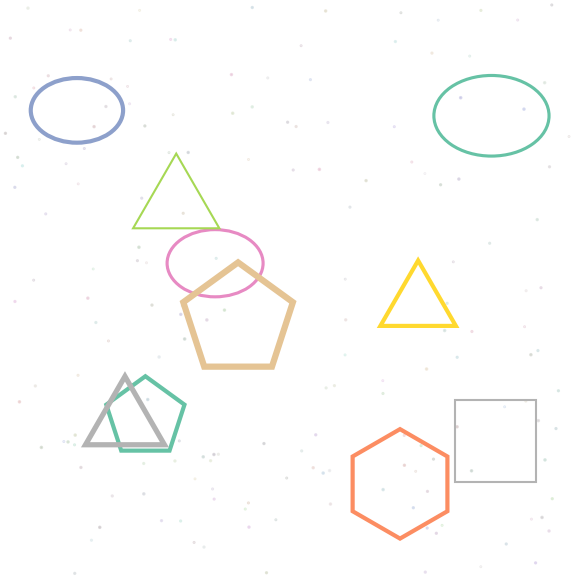[{"shape": "pentagon", "thickness": 2, "radius": 0.36, "center": [0.252, 0.276]}, {"shape": "oval", "thickness": 1.5, "radius": 0.5, "center": [0.851, 0.799]}, {"shape": "hexagon", "thickness": 2, "radius": 0.47, "center": [0.693, 0.161]}, {"shape": "oval", "thickness": 2, "radius": 0.4, "center": [0.133, 0.808]}, {"shape": "oval", "thickness": 1.5, "radius": 0.42, "center": [0.372, 0.543]}, {"shape": "triangle", "thickness": 1, "radius": 0.43, "center": [0.305, 0.647]}, {"shape": "triangle", "thickness": 2, "radius": 0.38, "center": [0.724, 0.473]}, {"shape": "pentagon", "thickness": 3, "radius": 0.5, "center": [0.412, 0.445]}, {"shape": "square", "thickness": 1, "radius": 0.35, "center": [0.857, 0.236]}, {"shape": "triangle", "thickness": 2.5, "radius": 0.39, "center": [0.216, 0.268]}]